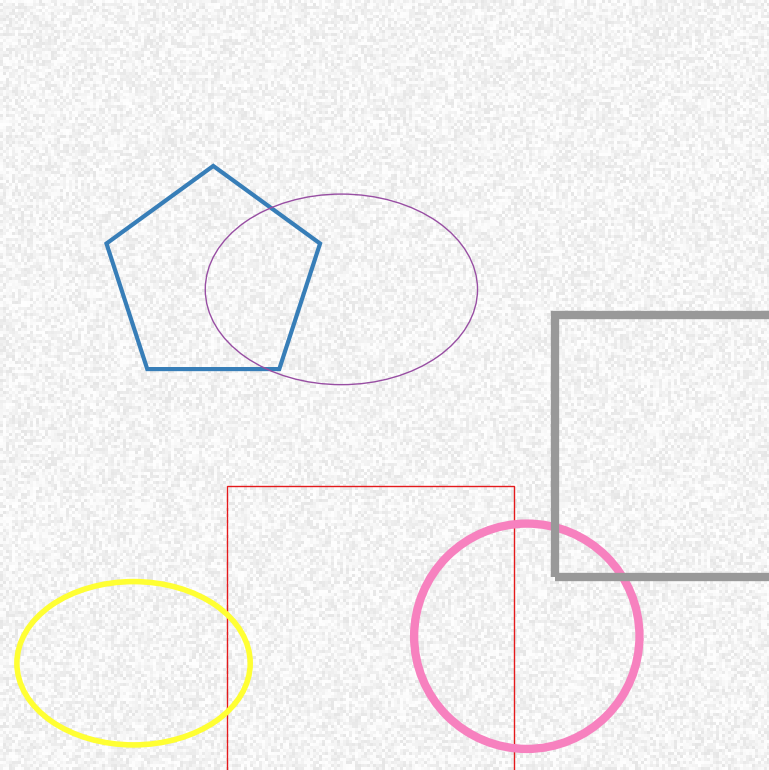[{"shape": "square", "thickness": 0.5, "radius": 0.93, "center": [0.481, 0.182]}, {"shape": "pentagon", "thickness": 1.5, "radius": 0.73, "center": [0.277, 0.639]}, {"shape": "oval", "thickness": 0.5, "radius": 0.88, "center": [0.443, 0.624]}, {"shape": "oval", "thickness": 2, "radius": 0.76, "center": [0.173, 0.139]}, {"shape": "circle", "thickness": 3, "radius": 0.73, "center": [0.684, 0.174]}, {"shape": "square", "thickness": 3, "radius": 0.85, "center": [0.891, 0.421]}]